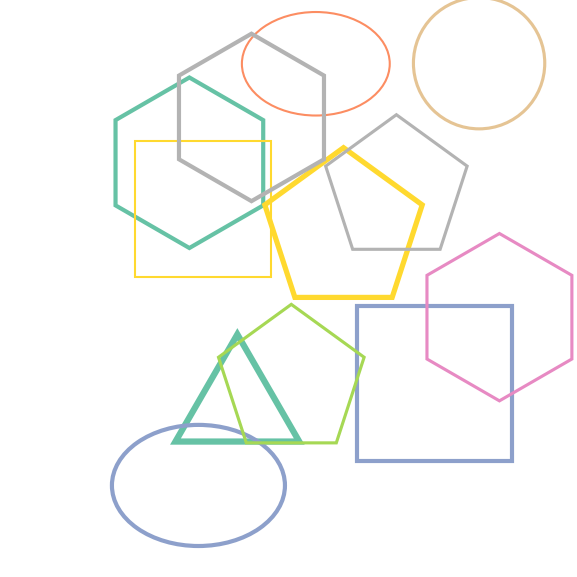[{"shape": "triangle", "thickness": 3, "radius": 0.62, "center": [0.411, 0.296]}, {"shape": "hexagon", "thickness": 2, "radius": 0.74, "center": [0.328, 0.717]}, {"shape": "oval", "thickness": 1, "radius": 0.64, "center": [0.547, 0.889]}, {"shape": "oval", "thickness": 2, "radius": 0.75, "center": [0.344, 0.159]}, {"shape": "square", "thickness": 2, "radius": 0.67, "center": [0.752, 0.335]}, {"shape": "hexagon", "thickness": 1.5, "radius": 0.72, "center": [0.865, 0.45]}, {"shape": "pentagon", "thickness": 1.5, "radius": 0.66, "center": [0.504, 0.34]}, {"shape": "square", "thickness": 1, "radius": 0.59, "center": [0.351, 0.637]}, {"shape": "pentagon", "thickness": 2.5, "radius": 0.72, "center": [0.595, 0.6]}, {"shape": "circle", "thickness": 1.5, "radius": 0.57, "center": [0.83, 0.89]}, {"shape": "pentagon", "thickness": 1.5, "radius": 0.64, "center": [0.686, 0.672]}, {"shape": "hexagon", "thickness": 2, "radius": 0.72, "center": [0.435, 0.796]}]